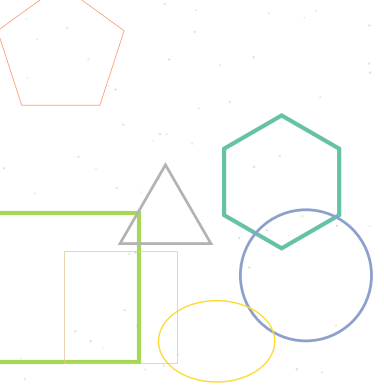[{"shape": "hexagon", "thickness": 3, "radius": 0.86, "center": [0.732, 0.528]}, {"shape": "pentagon", "thickness": 0.5, "radius": 0.86, "center": [0.158, 0.867]}, {"shape": "circle", "thickness": 2, "radius": 0.85, "center": [0.795, 0.285]}, {"shape": "square", "thickness": 3, "radius": 0.97, "center": [0.167, 0.254]}, {"shape": "oval", "thickness": 1, "radius": 0.75, "center": [0.563, 0.113]}, {"shape": "square", "thickness": 0.5, "radius": 0.73, "center": [0.313, 0.202]}, {"shape": "triangle", "thickness": 2, "radius": 0.68, "center": [0.43, 0.435]}]